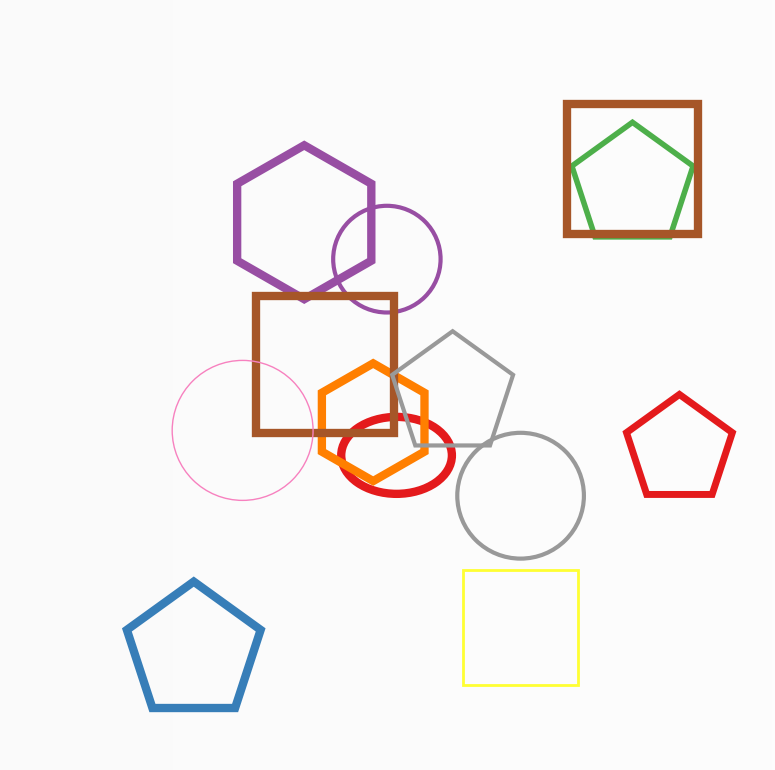[{"shape": "oval", "thickness": 3, "radius": 0.36, "center": [0.512, 0.409]}, {"shape": "pentagon", "thickness": 2.5, "radius": 0.36, "center": [0.877, 0.416]}, {"shape": "pentagon", "thickness": 3, "radius": 0.45, "center": [0.25, 0.154]}, {"shape": "pentagon", "thickness": 2, "radius": 0.41, "center": [0.816, 0.759]}, {"shape": "hexagon", "thickness": 3, "radius": 0.5, "center": [0.393, 0.711]}, {"shape": "circle", "thickness": 1.5, "radius": 0.35, "center": [0.499, 0.663]}, {"shape": "hexagon", "thickness": 3, "radius": 0.38, "center": [0.482, 0.452]}, {"shape": "square", "thickness": 1, "radius": 0.37, "center": [0.672, 0.185]}, {"shape": "square", "thickness": 3, "radius": 0.42, "center": [0.817, 0.78]}, {"shape": "square", "thickness": 3, "radius": 0.45, "center": [0.419, 0.526]}, {"shape": "circle", "thickness": 0.5, "radius": 0.45, "center": [0.313, 0.441]}, {"shape": "circle", "thickness": 1.5, "radius": 0.41, "center": [0.672, 0.356]}, {"shape": "pentagon", "thickness": 1.5, "radius": 0.41, "center": [0.584, 0.488]}]